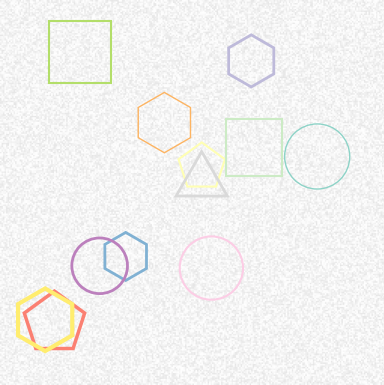[{"shape": "circle", "thickness": 1, "radius": 0.42, "center": [0.824, 0.594]}, {"shape": "pentagon", "thickness": 1.5, "radius": 0.32, "center": [0.524, 0.567]}, {"shape": "hexagon", "thickness": 2, "radius": 0.34, "center": [0.653, 0.842]}, {"shape": "pentagon", "thickness": 2.5, "radius": 0.41, "center": [0.141, 0.161]}, {"shape": "hexagon", "thickness": 2, "radius": 0.31, "center": [0.326, 0.334]}, {"shape": "hexagon", "thickness": 1, "radius": 0.39, "center": [0.427, 0.682]}, {"shape": "square", "thickness": 1.5, "radius": 0.4, "center": [0.208, 0.865]}, {"shape": "circle", "thickness": 1.5, "radius": 0.41, "center": [0.549, 0.304]}, {"shape": "triangle", "thickness": 2, "radius": 0.38, "center": [0.524, 0.529]}, {"shape": "circle", "thickness": 2, "radius": 0.36, "center": [0.259, 0.31]}, {"shape": "square", "thickness": 1.5, "radius": 0.37, "center": [0.66, 0.617]}, {"shape": "hexagon", "thickness": 3, "radius": 0.41, "center": [0.117, 0.169]}]